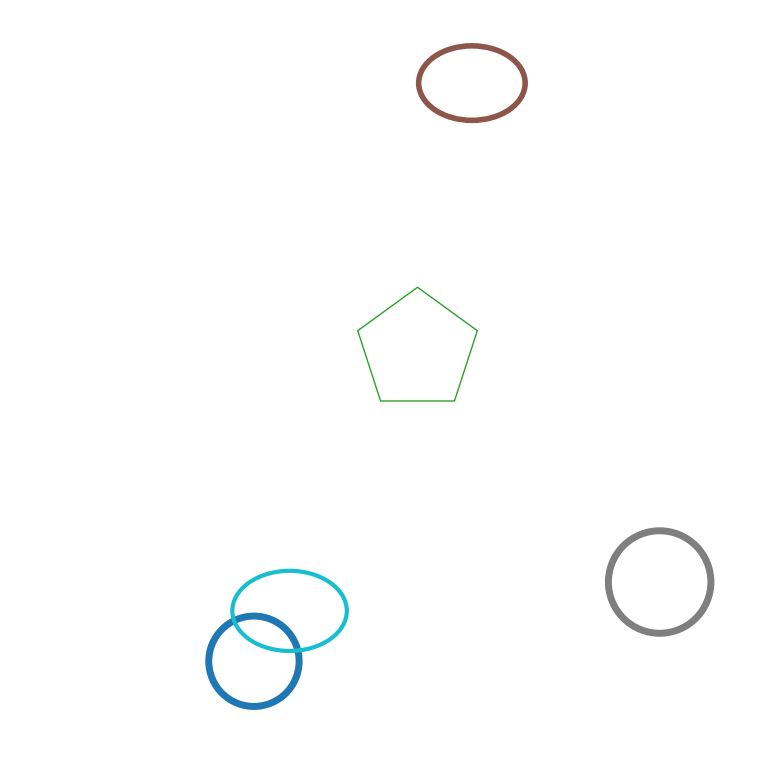[{"shape": "circle", "thickness": 2.5, "radius": 0.29, "center": [0.33, 0.141]}, {"shape": "pentagon", "thickness": 0.5, "radius": 0.41, "center": [0.542, 0.545]}, {"shape": "oval", "thickness": 2, "radius": 0.35, "center": [0.613, 0.892]}, {"shape": "circle", "thickness": 2.5, "radius": 0.33, "center": [0.857, 0.244]}, {"shape": "oval", "thickness": 1.5, "radius": 0.37, "center": [0.376, 0.207]}]